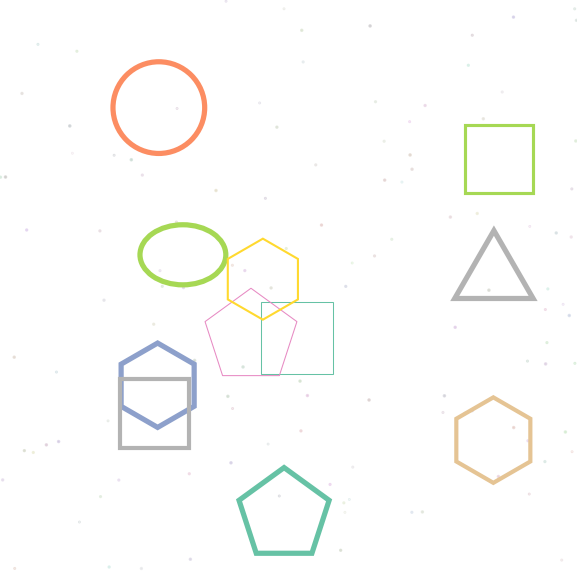[{"shape": "pentagon", "thickness": 2.5, "radius": 0.41, "center": [0.492, 0.107]}, {"shape": "square", "thickness": 0.5, "radius": 0.31, "center": [0.514, 0.413]}, {"shape": "circle", "thickness": 2.5, "radius": 0.4, "center": [0.275, 0.813]}, {"shape": "hexagon", "thickness": 2.5, "radius": 0.37, "center": [0.273, 0.332]}, {"shape": "pentagon", "thickness": 0.5, "radius": 0.42, "center": [0.435, 0.416]}, {"shape": "oval", "thickness": 2.5, "radius": 0.37, "center": [0.317, 0.558]}, {"shape": "square", "thickness": 1.5, "radius": 0.29, "center": [0.864, 0.724]}, {"shape": "hexagon", "thickness": 1, "radius": 0.35, "center": [0.455, 0.516]}, {"shape": "hexagon", "thickness": 2, "radius": 0.37, "center": [0.854, 0.237]}, {"shape": "square", "thickness": 2, "radius": 0.3, "center": [0.267, 0.283]}, {"shape": "triangle", "thickness": 2.5, "radius": 0.39, "center": [0.855, 0.521]}]